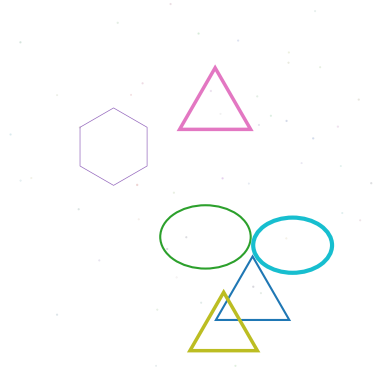[{"shape": "triangle", "thickness": 1.5, "radius": 0.55, "center": [0.656, 0.224]}, {"shape": "oval", "thickness": 1.5, "radius": 0.59, "center": [0.534, 0.385]}, {"shape": "hexagon", "thickness": 0.5, "radius": 0.5, "center": [0.295, 0.619]}, {"shape": "triangle", "thickness": 2.5, "radius": 0.53, "center": [0.559, 0.717]}, {"shape": "triangle", "thickness": 2.5, "radius": 0.51, "center": [0.581, 0.14]}, {"shape": "oval", "thickness": 3, "radius": 0.51, "center": [0.76, 0.363]}]